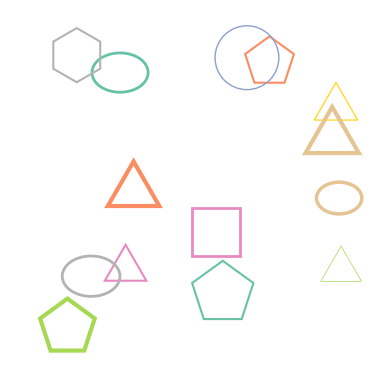[{"shape": "pentagon", "thickness": 1.5, "radius": 0.42, "center": [0.579, 0.239]}, {"shape": "oval", "thickness": 2, "radius": 0.36, "center": [0.312, 0.811]}, {"shape": "triangle", "thickness": 3, "radius": 0.39, "center": [0.347, 0.503]}, {"shape": "pentagon", "thickness": 1.5, "radius": 0.33, "center": [0.7, 0.839]}, {"shape": "circle", "thickness": 1, "radius": 0.41, "center": [0.641, 0.85]}, {"shape": "triangle", "thickness": 1.5, "radius": 0.31, "center": [0.326, 0.302]}, {"shape": "square", "thickness": 2, "radius": 0.32, "center": [0.561, 0.398]}, {"shape": "triangle", "thickness": 0.5, "radius": 0.31, "center": [0.886, 0.3]}, {"shape": "pentagon", "thickness": 3, "radius": 0.37, "center": [0.175, 0.15]}, {"shape": "triangle", "thickness": 1, "radius": 0.33, "center": [0.873, 0.721]}, {"shape": "oval", "thickness": 2.5, "radius": 0.29, "center": [0.881, 0.486]}, {"shape": "triangle", "thickness": 3, "radius": 0.4, "center": [0.863, 0.642]}, {"shape": "hexagon", "thickness": 1.5, "radius": 0.35, "center": [0.199, 0.857]}, {"shape": "oval", "thickness": 2, "radius": 0.37, "center": [0.237, 0.283]}]